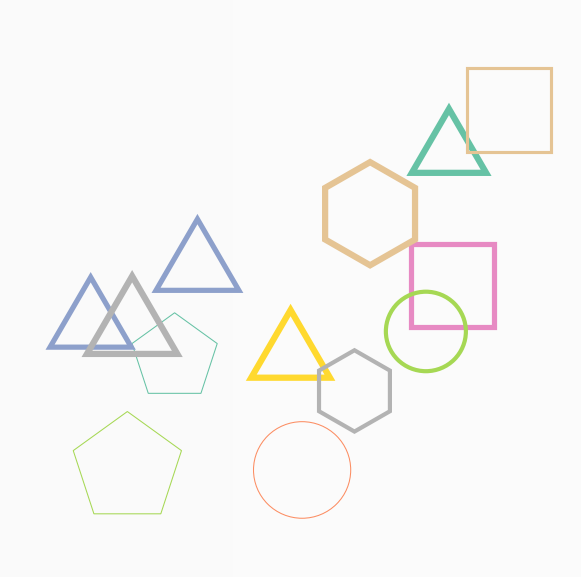[{"shape": "pentagon", "thickness": 0.5, "radius": 0.39, "center": [0.3, 0.38]}, {"shape": "triangle", "thickness": 3, "radius": 0.37, "center": [0.772, 0.737]}, {"shape": "circle", "thickness": 0.5, "radius": 0.42, "center": [0.52, 0.185]}, {"shape": "triangle", "thickness": 2.5, "radius": 0.41, "center": [0.34, 0.538]}, {"shape": "triangle", "thickness": 2.5, "radius": 0.4, "center": [0.156, 0.438]}, {"shape": "square", "thickness": 2.5, "radius": 0.36, "center": [0.778, 0.504]}, {"shape": "circle", "thickness": 2, "radius": 0.34, "center": [0.733, 0.425]}, {"shape": "pentagon", "thickness": 0.5, "radius": 0.49, "center": [0.219, 0.189]}, {"shape": "triangle", "thickness": 3, "radius": 0.39, "center": [0.5, 0.384]}, {"shape": "square", "thickness": 1.5, "radius": 0.36, "center": [0.876, 0.808]}, {"shape": "hexagon", "thickness": 3, "radius": 0.45, "center": [0.637, 0.629]}, {"shape": "triangle", "thickness": 3, "radius": 0.45, "center": [0.227, 0.431]}, {"shape": "hexagon", "thickness": 2, "radius": 0.35, "center": [0.61, 0.322]}]